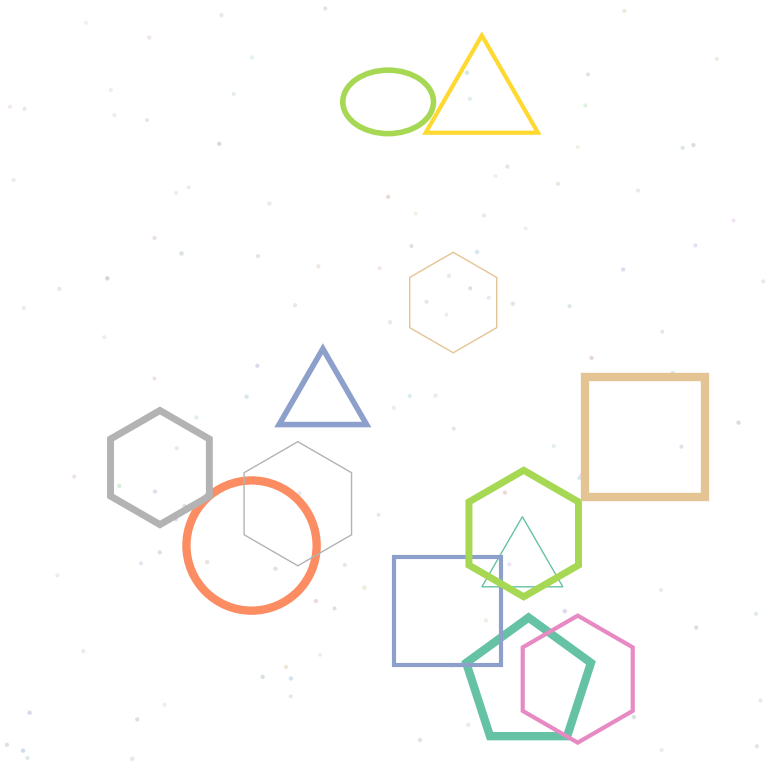[{"shape": "triangle", "thickness": 0.5, "radius": 0.3, "center": [0.678, 0.268]}, {"shape": "pentagon", "thickness": 3, "radius": 0.43, "center": [0.686, 0.113]}, {"shape": "circle", "thickness": 3, "radius": 0.42, "center": [0.327, 0.291]}, {"shape": "triangle", "thickness": 2, "radius": 0.33, "center": [0.419, 0.481]}, {"shape": "square", "thickness": 1.5, "radius": 0.35, "center": [0.581, 0.206]}, {"shape": "hexagon", "thickness": 1.5, "radius": 0.41, "center": [0.75, 0.118]}, {"shape": "oval", "thickness": 2, "radius": 0.29, "center": [0.504, 0.868]}, {"shape": "hexagon", "thickness": 2.5, "radius": 0.41, "center": [0.68, 0.307]}, {"shape": "triangle", "thickness": 1.5, "radius": 0.42, "center": [0.626, 0.87]}, {"shape": "square", "thickness": 3, "radius": 0.39, "center": [0.838, 0.432]}, {"shape": "hexagon", "thickness": 0.5, "radius": 0.33, "center": [0.589, 0.607]}, {"shape": "hexagon", "thickness": 0.5, "radius": 0.4, "center": [0.387, 0.346]}, {"shape": "hexagon", "thickness": 2.5, "radius": 0.37, "center": [0.208, 0.393]}]